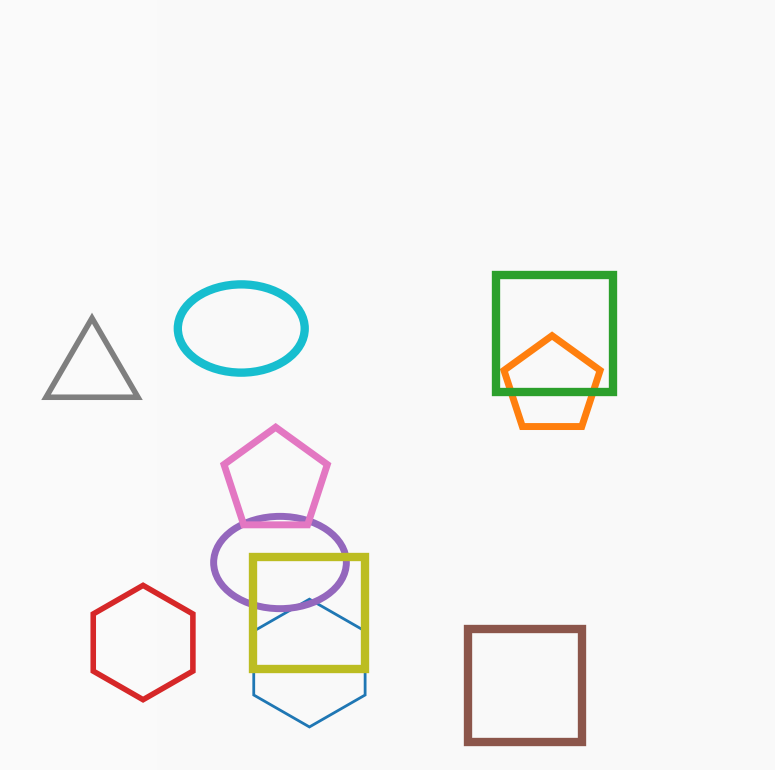[{"shape": "hexagon", "thickness": 1, "radius": 0.41, "center": [0.399, 0.139]}, {"shape": "pentagon", "thickness": 2.5, "radius": 0.33, "center": [0.712, 0.499]}, {"shape": "square", "thickness": 3, "radius": 0.38, "center": [0.715, 0.567]}, {"shape": "hexagon", "thickness": 2, "radius": 0.37, "center": [0.185, 0.166]}, {"shape": "oval", "thickness": 2.5, "radius": 0.43, "center": [0.361, 0.269]}, {"shape": "square", "thickness": 3, "radius": 0.37, "center": [0.677, 0.11]}, {"shape": "pentagon", "thickness": 2.5, "radius": 0.35, "center": [0.356, 0.375]}, {"shape": "triangle", "thickness": 2, "radius": 0.34, "center": [0.119, 0.518]}, {"shape": "square", "thickness": 3, "radius": 0.36, "center": [0.398, 0.204]}, {"shape": "oval", "thickness": 3, "radius": 0.41, "center": [0.311, 0.573]}]